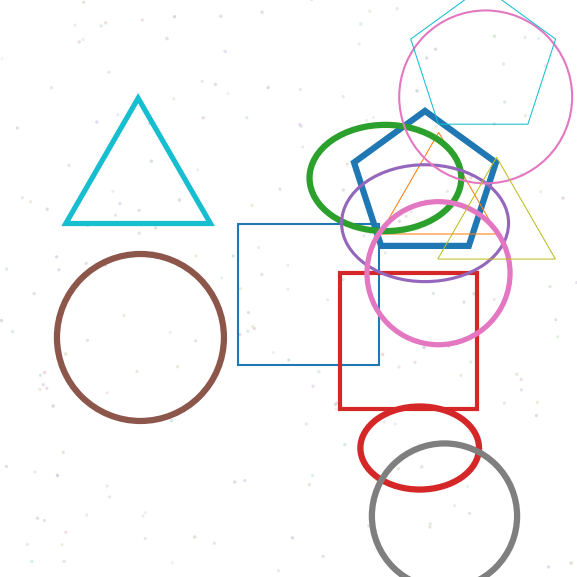[{"shape": "square", "thickness": 1, "radius": 0.61, "center": [0.534, 0.49]}, {"shape": "pentagon", "thickness": 3, "radius": 0.65, "center": [0.736, 0.678]}, {"shape": "triangle", "thickness": 0.5, "radius": 0.59, "center": [0.76, 0.653]}, {"shape": "oval", "thickness": 3, "radius": 0.66, "center": [0.667, 0.691]}, {"shape": "square", "thickness": 2, "radius": 0.59, "center": [0.707, 0.409]}, {"shape": "oval", "thickness": 3, "radius": 0.51, "center": [0.727, 0.223]}, {"shape": "oval", "thickness": 1.5, "radius": 0.72, "center": [0.736, 0.613]}, {"shape": "circle", "thickness": 3, "radius": 0.72, "center": [0.243, 0.415]}, {"shape": "circle", "thickness": 2.5, "radius": 0.62, "center": [0.759, 0.526]}, {"shape": "circle", "thickness": 1, "radius": 0.75, "center": [0.841, 0.831]}, {"shape": "circle", "thickness": 3, "radius": 0.63, "center": [0.77, 0.106]}, {"shape": "triangle", "thickness": 0.5, "radius": 0.59, "center": [0.86, 0.609]}, {"shape": "pentagon", "thickness": 0.5, "radius": 0.66, "center": [0.837, 0.891]}, {"shape": "triangle", "thickness": 2.5, "radius": 0.72, "center": [0.239, 0.684]}]